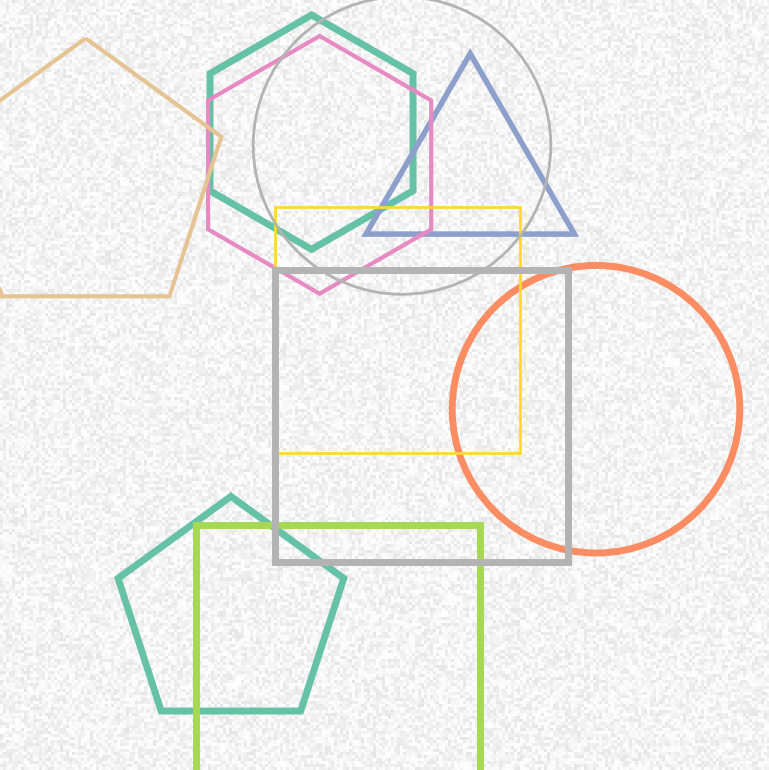[{"shape": "pentagon", "thickness": 2.5, "radius": 0.77, "center": [0.3, 0.201]}, {"shape": "hexagon", "thickness": 2.5, "radius": 0.76, "center": [0.405, 0.828]}, {"shape": "circle", "thickness": 2.5, "radius": 0.93, "center": [0.774, 0.469]}, {"shape": "triangle", "thickness": 2, "radius": 0.78, "center": [0.611, 0.774]}, {"shape": "hexagon", "thickness": 1.5, "radius": 0.84, "center": [0.415, 0.786]}, {"shape": "square", "thickness": 2.5, "radius": 0.92, "center": [0.439, 0.133]}, {"shape": "square", "thickness": 1, "radius": 0.8, "center": [0.516, 0.572]}, {"shape": "pentagon", "thickness": 1.5, "radius": 0.93, "center": [0.111, 0.765]}, {"shape": "circle", "thickness": 1, "radius": 0.97, "center": [0.522, 0.811]}, {"shape": "square", "thickness": 2.5, "radius": 0.95, "center": [0.547, 0.46]}]